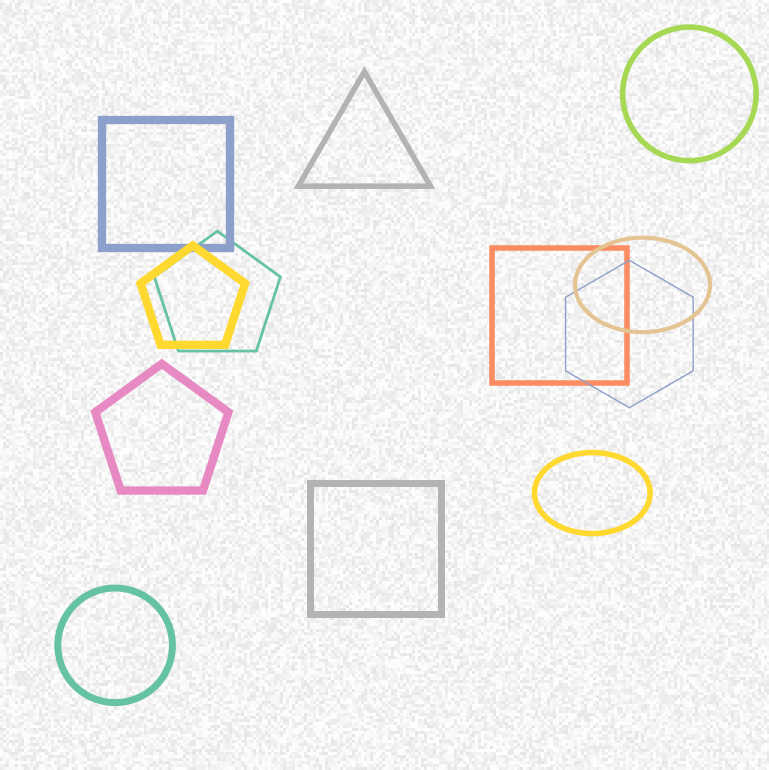[{"shape": "circle", "thickness": 2.5, "radius": 0.37, "center": [0.15, 0.162]}, {"shape": "pentagon", "thickness": 1, "radius": 0.43, "center": [0.282, 0.614]}, {"shape": "square", "thickness": 2, "radius": 0.44, "center": [0.727, 0.59]}, {"shape": "hexagon", "thickness": 0.5, "radius": 0.48, "center": [0.817, 0.566]}, {"shape": "square", "thickness": 3, "radius": 0.41, "center": [0.215, 0.761]}, {"shape": "pentagon", "thickness": 3, "radius": 0.45, "center": [0.21, 0.437]}, {"shape": "circle", "thickness": 2, "radius": 0.43, "center": [0.895, 0.878]}, {"shape": "pentagon", "thickness": 3, "radius": 0.36, "center": [0.25, 0.61]}, {"shape": "oval", "thickness": 2, "radius": 0.38, "center": [0.769, 0.36]}, {"shape": "oval", "thickness": 1.5, "radius": 0.44, "center": [0.834, 0.63]}, {"shape": "square", "thickness": 2.5, "radius": 0.42, "center": [0.488, 0.287]}, {"shape": "triangle", "thickness": 2, "radius": 0.5, "center": [0.473, 0.808]}]